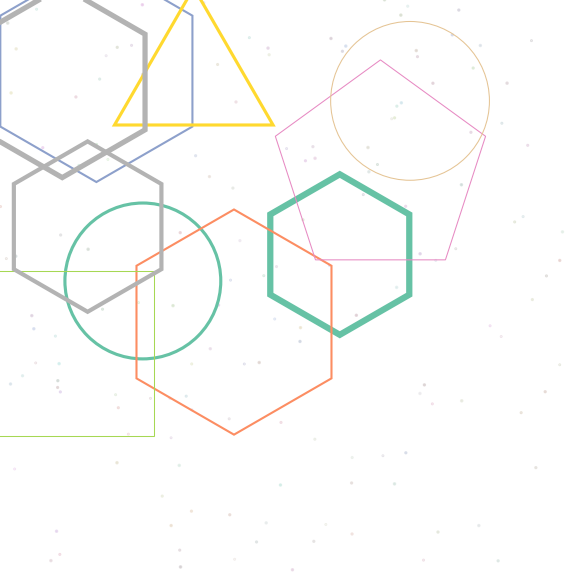[{"shape": "circle", "thickness": 1.5, "radius": 0.67, "center": [0.247, 0.513]}, {"shape": "hexagon", "thickness": 3, "radius": 0.69, "center": [0.588, 0.558]}, {"shape": "hexagon", "thickness": 1, "radius": 0.97, "center": [0.405, 0.441]}, {"shape": "hexagon", "thickness": 1, "radius": 0.96, "center": [0.167, 0.876]}, {"shape": "pentagon", "thickness": 0.5, "radius": 0.96, "center": [0.659, 0.704]}, {"shape": "square", "thickness": 0.5, "radius": 0.72, "center": [0.124, 0.386]}, {"shape": "triangle", "thickness": 1.5, "radius": 0.79, "center": [0.336, 0.862]}, {"shape": "circle", "thickness": 0.5, "radius": 0.69, "center": [0.71, 0.824]}, {"shape": "hexagon", "thickness": 2.5, "radius": 0.83, "center": [0.108, 0.857]}, {"shape": "hexagon", "thickness": 2, "radius": 0.74, "center": [0.152, 0.607]}]